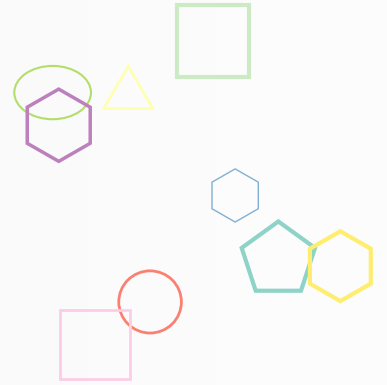[{"shape": "pentagon", "thickness": 3, "radius": 0.5, "center": [0.718, 0.325]}, {"shape": "triangle", "thickness": 2, "radius": 0.37, "center": [0.331, 0.754]}, {"shape": "circle", "thickness": 2, "radius": 0.4, "center": [0.387, 0.216]}, {"shape": "hexagon", "thickness": 1, "radius": 0.35, "center": [0.607, 0.492]}, {"shape": "oval", "thickness": 1.5, "radius": 0.49, "center": [0.136, 0.76]}, {"shape": "square", "thickness": 2, "radius": 0.45, "center": [0.245, 0.104]}, {"shape": "hexagon", "thickness": 2.5, "radius": 0.47, "center": [0.152, 0.675]}, {"shape": "square", "thickness": 3, "radius": 0.46, "center": [0.55, 0.893]}, {"shape": "hexagon", "thickness": 3, "radius": 0.45, "center": [0.878, 0.309]}]